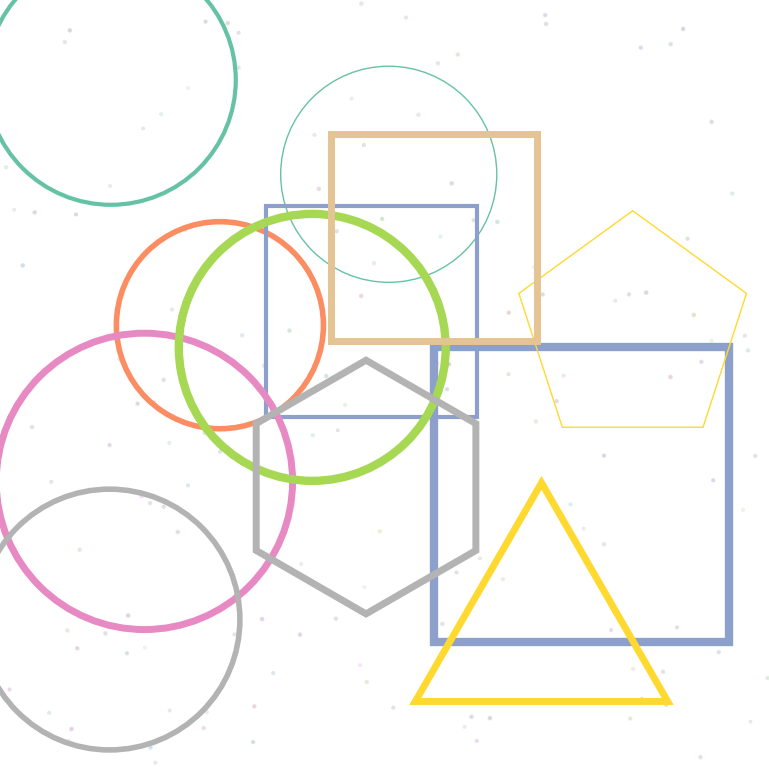[{"shape": "circle", "thickness": 1.5, "radius": 0.81, "center": [0.144, 0.896]}, {"shape": "circle", "thickness": 0.5, "radius": 0.7, "center": [0.505, 0.774]}, {"shape": "circle", "thickness": 2, "radius": 0.67, "center": [0.286, 0.578]}, {"shape": "square", "thickness": 1.5, "radius": 0.68, "center": [0.482, 0.596]}, {"shape": "square", "thickness": 3, "radius": 0.96, "center": [0.755, 0.358]}, {"shape": "circle", "thickness": 2.5, "radius": 0.96, "center": [0.188, 0.375]}, {"shape": "circle", "thickness": 3, "radius": 0.87, "center": [0.406, 0.549]}, {"shape": "pentagon", "thickness": 0.5, "radius": 0.78, "center": [0.822, 0.571]}, {"shape": "triangle", "thickness": 2.5, "radius": 0.95, "center": [0.703, 0.184]}, {"shape": "square", "thickness": 2.5, "radius": 0.67, "center": [0.564, 0.691]}, {"shape": "circle", "thickness": 2, "radius": 0.85, "center": [0.142, 0.195]}, {"shape": "hexagon", "thickness": 2.5, "radius": 0.82, "center": [0.475, 0.367]}]